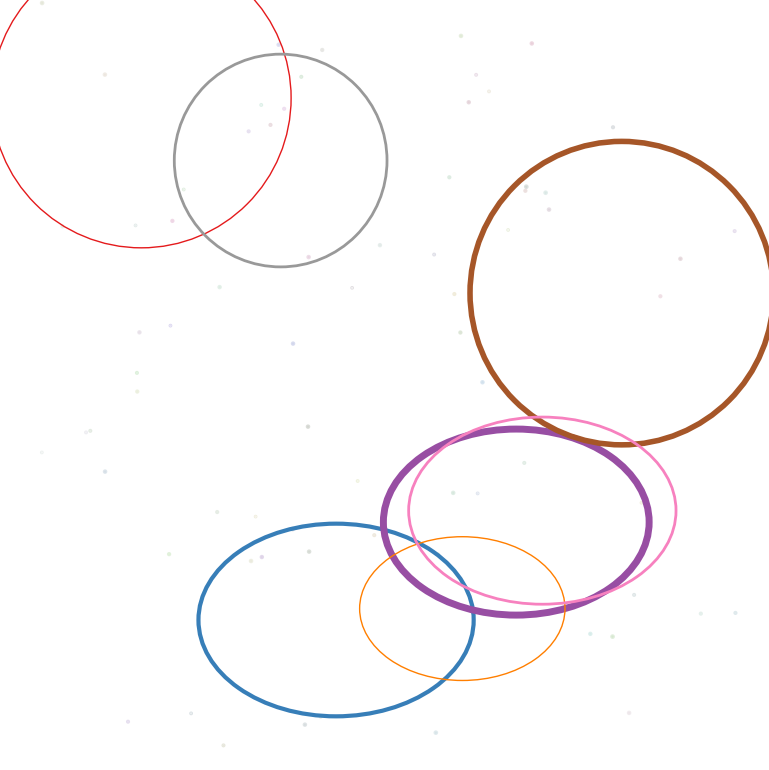[{"shape": "circle", "thickness": 0.5, "radius": 0.97, "center": [0.184, 0.873]}, {"shape": "oval", "thickness": 1.5, "radius": 0.89, "center": [0.436, 0.195]}, {"shape": "oval", "thickness": 2.5, "radius": 0.86, "center": [0.67, 0.322]}, {"shape": "oval", "thickness": 0.5, "radius": 0.67, "center": [0.6, 0.21]}, {"shape": "circle", "thickness": 2, "radius": 0.99, "center": [0.807, 0.619]}, {"shape": "oval", "thickness": 1, "radius": 0.87, "center": [0.704, 0.337]}, {"shape": "circle", "thickness": 1, "radius": 0.69, "center": [0.364, 0.792]}]